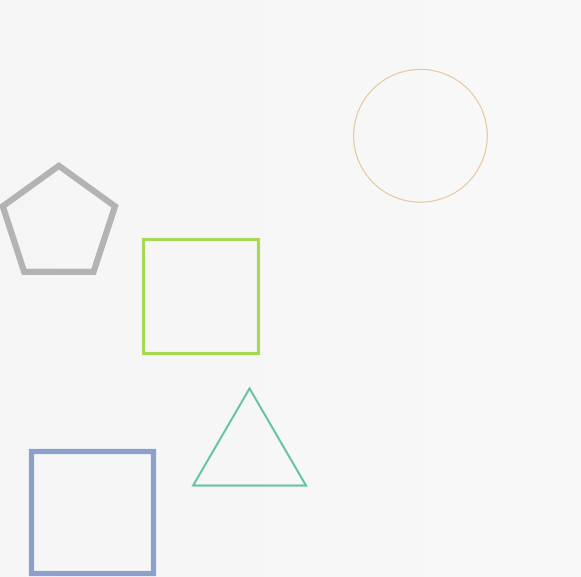[{"shape": "triangle", "thickness": 1, "radius": 0.56, "center": [0.429, 0.214]}, {"shape": "square", "thickness": 2.5, "radius": 0.53, "center": [0.158, 0.112]}, {"shape": "square", "thickness": 1.5, "radius": 0.5, "center": [0.345, 0.487]}, {"shape": "circle", "thickness": 0.5, "radius": 0.57, "center": [0.723, 0.764]}, {"shape": "pentagon", "thickness": 3, "radius": 0.51, "center": [0.101, 0.611]}]